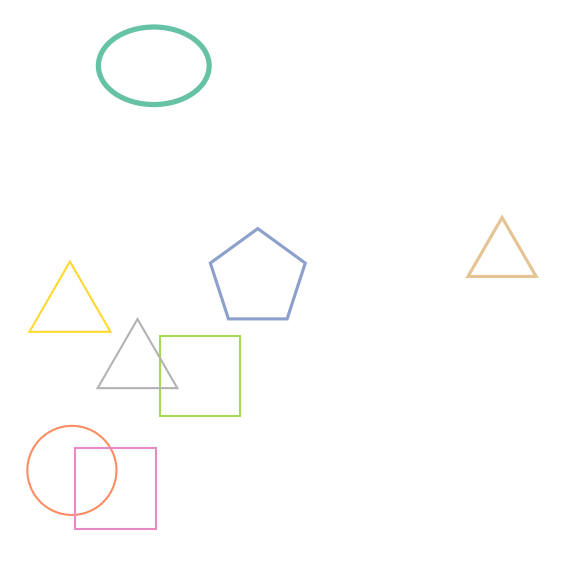[{"shape": "oval", "thickness": 2.5, "radius": 0.48, "center": [0.266, 0.885]}, {"shape": "circle", "thickness": 1, "radius": 0.39, "center": [0.125, 0.185]}, {"shape": "pentagon", "thickness": 1.5, "radius": 0.43, "center": [0.446, 0.517]}, {"shape": "square", "thickness": 1, "radius": 0.35, "center": [0.2, 0.153]}, {"shape": "square", "thickness": 1, "radius": 0.34, "center": [0.346, 0.348]}, {"shape": "triangle", "thickness": 1, "radius": 0.41, "center": [0.121, 0.465]}, {"shape": "triangle", "thickness": 1.5, "radius": 0.34, "center": [0.869, 0.554]}, {"shape": "triangle", "thickness": 1, "radius": 0.4, "center": [0.238, 0.367]}]